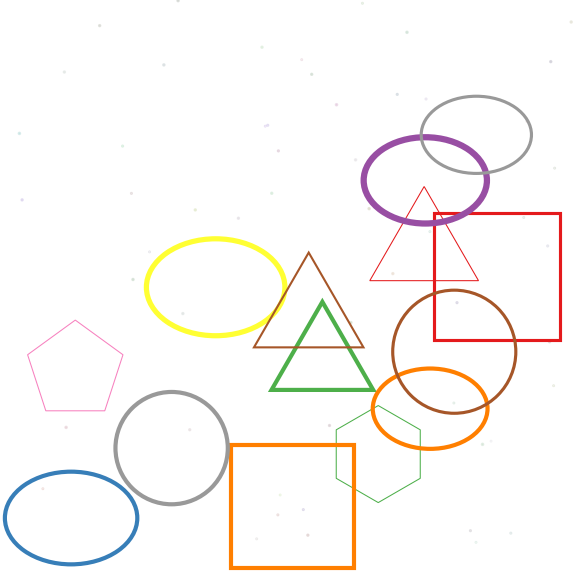[{"shape": "square", "thickness": 1.5, "radius": 0.55, "center": [0.861, 0.521]}, {"shape": "triangle", "thickness": 0.5, "radius": 0.54, "center": [0.734, 0.567]}, {"shape": "oval", "thickness": 2, "radius": 0.57, "center": [0.123, 0.102]}, {"shape": "triangle", "thickness": 2, "radius": 0.51, "center": [0.558, 0.375]}, {"shape": "hexagon", "thickness": 0.5, "radius": 0.42, "center": [0.655, 0.213]}, {"shape": "oval", "thickness": 3, "radius": 0.53, "center": [0.736, 0.687]}, {"shape": "oval", "thickness": 2, "radius": 0.5, "center": [0.745, 0.291]}, {"shape": "square", "thickness": 2, "radius": 0.53, "center": [0.507, 0.123]}, {"shape": "oval", "thickness": 2.5, "radius": 0.6, "center": [0.373, 0.502]}, {"shape": "circle", "thickness": 1.5, "radius": 0.53, "center": [0.787, 0.39]}, {"shape": "triangle", "thickness": 1, "radius": 0.55, "center": [0.535, 0.452]}, {"shape": "pentagon", "thickness": 0.5, "radius": 0.43, "center": [0.13, 0.358]}, {"shape": "circle", "thickness": 2, "radius": 0.49, "center": [0.297, 0.223]}, {"shape": "oval", "thickness": 1.5, "radius": 0.48, "center": [0.825, 0.766]}]